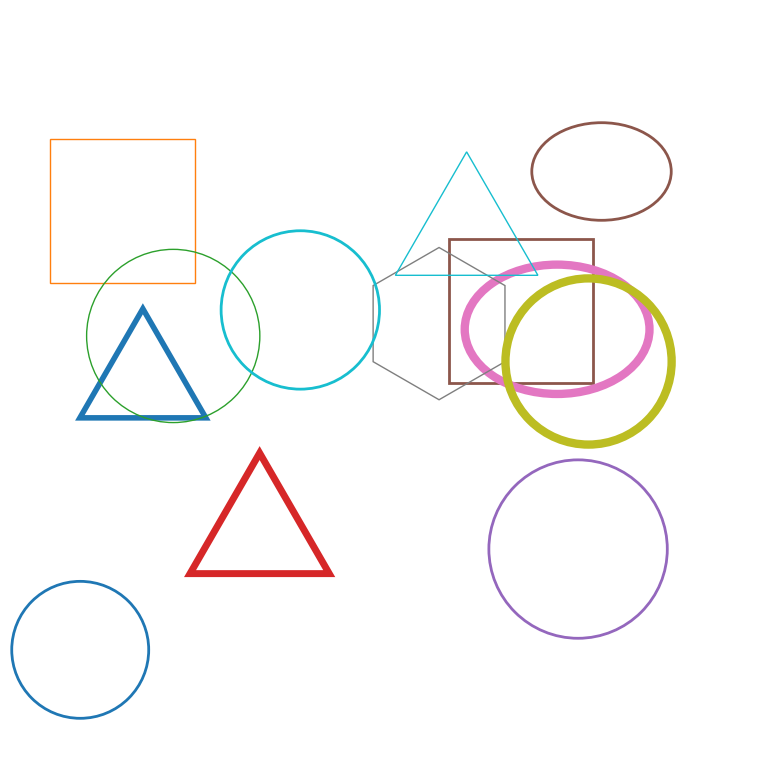[{"shape": "circle", "thickness": 1, "radius": 0.44, "center": [0.104, 0.156]}, {"shape": "triangle", "thickness": 2, "radius": 0.47, "center": [0.186, 0.505]}, {"shape": "square", "thickness": 0.5, "radius": 0.47, "center": [0.159, 0.726]}, {"shape": "circle", "thickness": 0.5, "radius": 0.56, "center": [0.225, 0.564]}, {"shape": "triangle", "thickness": 2.5, "radius": 0.52, "center": [0.337, 0.307]}, {"shape": "circle", "thickness": 1, "radius": 0.58, "center": [0.751, 0.287]}, {"shape": "oval", "thickness": 1, "radius": 0.45, "center": [0.781, 0.777]}, {"shape": "square", "thickness": 1, "radius": 0.47, "center": [0.676, 0.596]}, {"shape": "oval", "thickness": 3, "radius": 0.6, "center": [0.724, 0.572]}, {"shape": "hexagon", "thickness": 0.5, "radius": 0.49, "center": [0.57, 0.58]}, {"shape": "circle", "thickness": 3, "radius": 0.54, "center": [0.764, 0.531]}, {"shape": "circle", "thickness": 1, "radius": 0.51, "center": [0.39, 0.597]}, {"shape": "triangle", "thickness": 0.5, "radius": 0.53, "center": [0.606, 0.696]}]